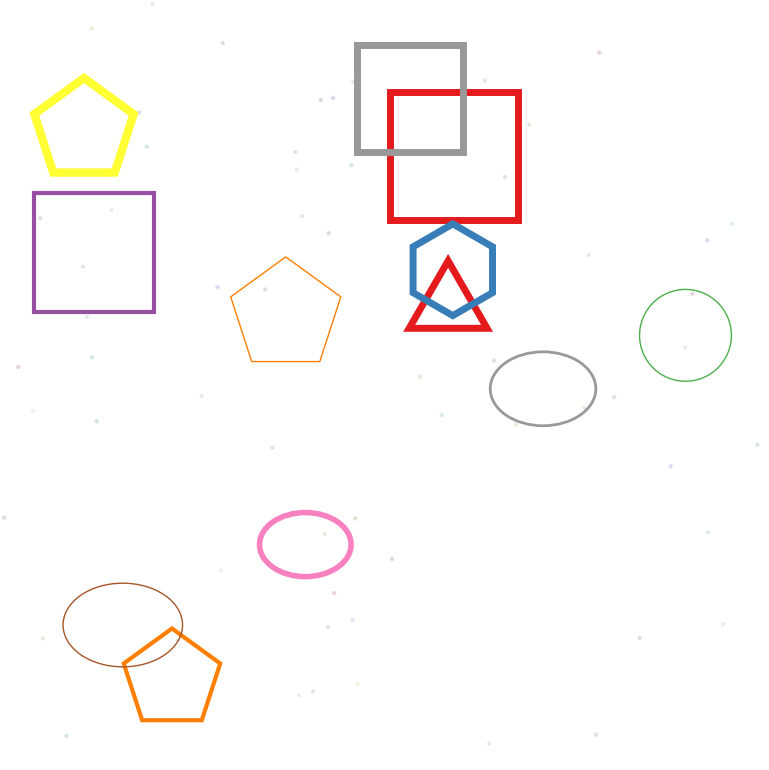[{"shape": "square", "thickness": 2.5, "radius": 0.41, "center": [0.589, 0.797]}, {"shape": "triangle", "thickness": 2.5, "radius": 0.29, "center": [0.582, 0.603]}, {"shape": "hexagon", "thickness": 2.5, "radius": 0.3, "center": [0.588, 0.65]}, {"shape": "circle", "thickness": 0.5, "radius": 0.3, "center": [0.89, 0.564]}, {"shape": "square", "thickness": 1.5, "radius": 0.39, "center": [0.122, 0.672]}, {"shape": "pentagon", "thickness": 1.5, "radius": 0.33, "center": [0.223, 0.118]}, {"shape": "pentagon", "thickness": 0.5, "radius": 0.38, "center": [0.371, 0.591]}, {"shape": "pentagon", "thickness": 3, "radius": 0.34, "center": [0.109, 0.831]}, {"shape": "oval", "thickness": 0.5, "radius": 0.39, "center": [0.159, 0.188]}, {"shape": "oval", "thickness": 2, "radius": 0.3, "center": [0.397, 0.293]}, {"shape": "square", "thickness": 2.5, "radius": 0.35, "center": [0.532, 0.872]}, {"shape": "oval", "thickness": 1, "radius": 0.34, "center": [0.705, 0.495]}]